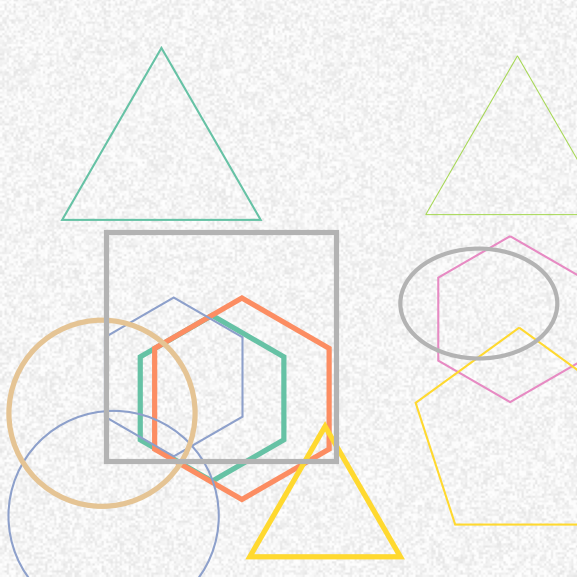[{"shape": "hexagon", "thickness": 2.5, "radius": 0.72, "center": [0.367, 0.309]}, {"shape": "triangle", "thickness": 1, "radius": 0.99, "center": [0.28, 0.718]}, {"shape": "hexagon", "thickness": 2.5, "radius": 0.87, "center": [0.419, 0.309]}, {"shape": "circle", "thickness": 1, "radius": 0.91, "center": [0.197, 0.106]}, {"shape": "hexagon", "thickness": 1, "radius": 0.69, "center": [0.301, 0.346]}, {"shape": "hexagon", "thickness": 1, "radius": 0.72, "center": [0.883, 0.447]}, {"shape": "triangle", "thickness": 0.5, "radius": 0.92, "center": [0.896, 0.719]}, {"shape": "triangle", "thickness": 2.5, "radius": 0.75, "center": [0.563, 0.11]}, {"shape": "pentagon", "thickness": 1, "radius": 0.94, "center": [0.899, 0.243]}, {"shape": "circle", "thickness": 2.5, "radius": 0.81, "center": [0.177, 0.284]}, {"shape": "square", "thickness": 2.5, "radius": 0.99, "center": [0.382, 0.399]}, {"shape": "oval", "thickness": 2, "radius": 0.68, "center": [0.829, 0.474]}]